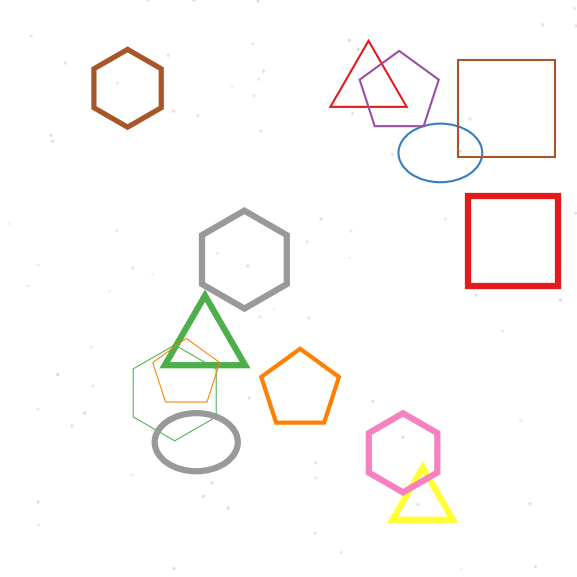[{"shape": "triangle", "thickness": 1, "radius": 0.38, "center": [0.638, 0.852]}, {"shape": "square", "thickness": 3, "radius": 0.39, "center": [0.888, 0.582]}, {"shape": "oval", "thickness": 1, "radius": 0.36, "center": [0.763, 0.734]}, {"shape": "triangle", "thickness": 3, "radius": 0.4, "center": [0.355, 0.407]}, {"shape": "hexagon", "thickness": 0.5, "radius": 0.42, "center": [0.303, 0.319]}, {"shape": "pentagon", "thickness": 1, "radius": 0.36, "center": [0.691, 0.839]}, {"shape": "pentagon", "thickness": 2, "radius": 0.35, "center": [0.52, 0.325]}, {"shape": "pentagon", "thickness": 0.5, "radius": 0.31, "center": [0.323, 0.352]}, {"shape": "triangle", "thickness": 3, "radius": 0.3, "center": [0.732, 0.129]}, {"shape": "hexagon", "thickness": 2.5, "radius": 0.34, "center": [0.221, 0.846]}, {"shape": "square", "thickness": 1, "radius": 0.42, "center": [0.877, 0.811]}, {"shape": "hexagon", "thickness": 3, "radius": 0.34, "center": [0.698, 0.215]}, {"shape": "hexagon", "thickness": 3, "radius": 0.42, "center": [0.423, 0.55]}, {"shape": "oval", "thickness": 3, "radius": 0.36, "center": [0.34, 0.233]}]